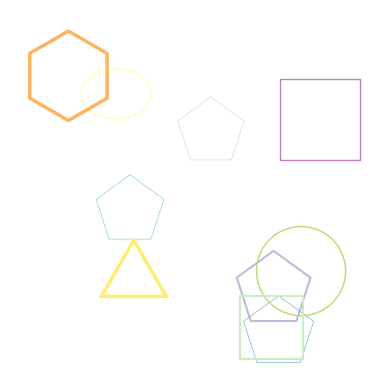[{"shape": "pentagon", "thickness": 0.5, "radius": 0.46, "center": [0.338, 0.454]}, {"shape": "oval", "thickness": 1, "radius": 0.46, "center": [0.302, 0.756]}, {"shape": "pentagon", "thickness": 1.5, "radius": 0.5, "center": [0.711, 0.248]}, {"shape": "pentagon", "thickness": 0.5, "radius": 0.48, "center": [0.724, 0.136]}, {"shape": "hexagon", "thickness": 2.5, "radius": 0.58, "center": [0.178, 0.803]}, {"shape": "circle", "thickness": 1, "radius": 0.58, "center": [0.782, 0.296]}, {"shape": "pentagon", "thickness": 0.5, "radius": 0.45, "center": [0.548, 0.658]}, {"shape": "square", "thickness": 1, "radius": 0.52, "center": [0.831, 0.689]}, {"shape": "square", "thickness": 1.5, "radius": 0.41, "center": [0.704, 0.149]}, {"shape": "triangle", "thickness": 2.5, "radius": 0.49, "center": [0.348, 0.279]}]